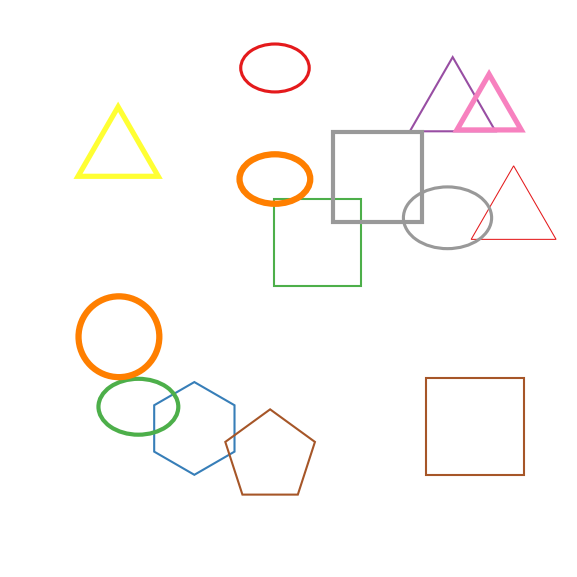[{"shape": "oval", "thickness": 1.5, "radius": 0.3, "center": [0.476, 0.881]}, {"shape": "triangle", "thickness": 0.5, "radius": 0.42, "center": [0.889, 0.627]}, {"shape": "hexagon", "thickness": 1, "radius": 0.4, "center": [0.337, 0.257]}, {"shape": "square", "thickness": 1, "radius": 0.38, "center": [0.55, 0.58]}, {"shape": "oval", "thickness": 2, "radius": 0.35, "center": [0.24, 0.295]}, {"shape": "triangle", "thickness": 1, "radius": 0.43, "center": [0.784, 0.815]}, {"shape": "circle", "thickness": 3, "radius": 0.35, "center": [0.206, 0.416]}, {"shape": "oval", "thickness": 3, "radius": 0.31, "center": [0.476, 0.689]}, {"shape": "triangle", "thickness": 2.5, "radius": 0.4, "center": [0.205, 0.734]}, {"shape": "square", "thickness": 1, "radius": 0.42, "center": [0.823, 0.261]}, {"shape": "pentagon", "thickness": 1, "radius": 0.41, "center": [0.468, 0.209]}, {"shape": "triangle", "thickness": 2.5, "radius": 0.32, "center": [0.847, 0.806]}, {"shape": "oval", "thickness": 1.5, "radius": 0.38, "center": [0.775, 0.622]}, {"shape": "square", "thickness": 2, "radius": 0.39, "center": [0.654, 0.693]}]